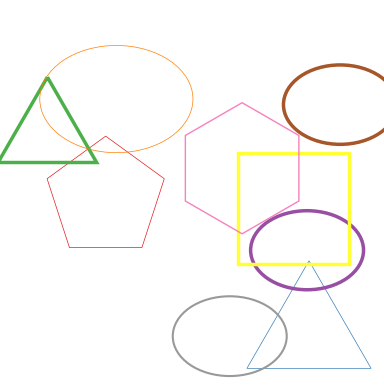[{"shape": "pentagon", "thickness": 0.5, "radius": 0.8, "center": [0.275, 0.486]}, {"shape": "triangle", "thickness": 0.5, "radius": 0.93, "center": [0.803, 0.136]}, {"shape": "triangle", "thickness": 2.5, "radius": 0.74, "center": [0.123, 0.652]}, {"shape": "oval", "thickness": 2.5, "radius": 0.73, "center": [0.798, 0.35]}, {"shape": "oval", "thickness": 0.5, "radius": 0.99, "center": [0.302, 0.743]}, {"shape": "square", "thickness": 2.5, "radius": 0.72, "center": [0.762, 0.459]}, {"shape": "oval", "thickness": 2.5, "radius": 0.74, "center": [0.884, 0.728]}, {"shape": "hexagon", "thickness": 1, "radius": 0.85, "center": [0.629, 0.563]}, {"shape": "oval", "thickness": 1.5, "radius": 0.74, "center": [0.597, 0.127]}]